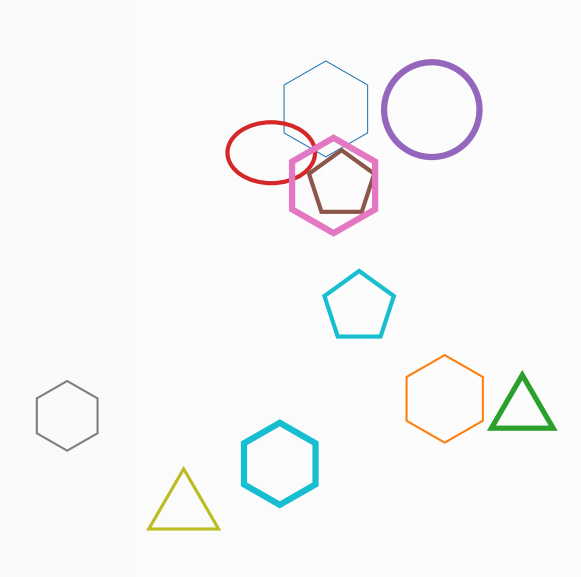[{"shape": "hexagon", "thickness": 0.5, "radius": 0.42, "center": [0.561, 0.811]}, {"shape": "hexagon", "thickness": 1, "radius": 0.38, "center": [0.765, 0.308]}, {"shape": "triangle", "thickness": 2.5, "radius": 0.31, "center": [0.899, 0.288]}, {"shape": "oval", "thickness": 2, "radius": 0.38, "center": [0.467, 0.735]}, {"shape": "circle", "thickness": 3, "radius": 0.41, "center": [0.743, 0.809]}, {"shape": "pentagon", "thickness": 2, "radius": 0.29, "center": [0.588, 0.68]}, {"shape": "hexagon", "thickness": 3, "radius": 0.41, "center": [0.574, 0.678]}, {"shape": "hexagon", "thickness": 1, "radius": 0.3, "center": [0.116, 0.279]}, {"shape": "triangle", "thickness": 1.5, "radius": 0.35, "center": [0.316, 0.118]}, {"shape": "pentagon", "thickness": 2, "radius": 0.31, "center": [0.618, 0.467]}, {"shape": "hexagon", "thickness": 3, "radius": 0.36, "center": [0.481, 0.196]}]